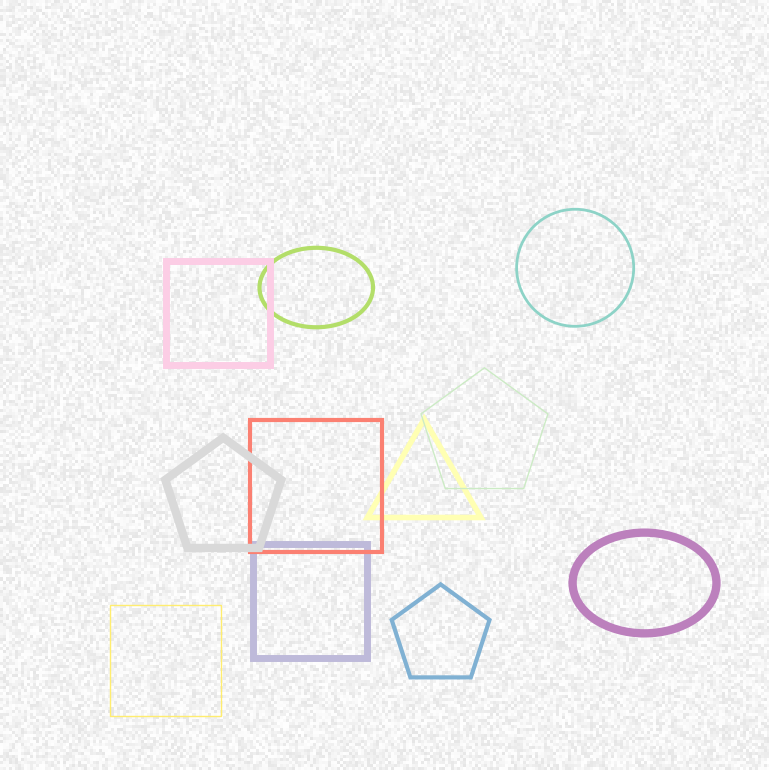[{"shape": "circle", "thickness": 1, "radius": 0.38, "center": [0.747, 0.652]}, {"shape": "triangle", "thickness": 2, "radius": 0.43, "center": [0.551, 0.37]}, {"shape": "square", "thickness": 2.5, "radius": 0.37, "center": [0.403, 0.219]}, {"shape": "square", "thickness": 1.5, "radius": 0.43, "center": [0.41, 0.369]}, {"shape": "pentagon", "thickness": 1.5, "radius": 0.33, "center": [0.572, 0.174]}, {"shape": "oval", "thickness": 1.5, "radius": 0.37, "center": [0.411, 0.627]}, {"shape": "square", "thickness": 2.5, "radius": 0.34, "center": [0.283, 0.594]}, {"shape": "pentagon", "thickness": 3, "radius": 0.4, "center": [0.29, 0.352]}, {"shape": "oval", "thickness": 3, "radius": 0.47, "center": [0.837, 0.243]}, {"shape": "pentagon", "thickness": 0.5, "radius": 0.43, "center": [0.629, 0.436]}, {"shape": "square", "thickness": 0.5, "radius": 0.36, "center": [0.215, 0.142]}]